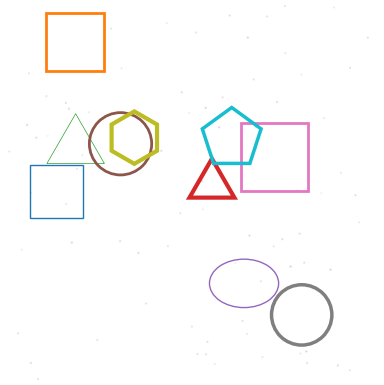[{"shape": "square", "thickness": 1, "radius": 0.34, "center": [0.146, 0.502]}, {"shape": "square", "thickness": 2, "radius": 0.38, "center": [0.195, 0.89]}, {"shape": "triangle", "thickness": 0.5, "radius": 0.43, "center": [0.196, 0.618]}, {"shape": "triangle", "thickness": 3, "radius": 0.34, "center": [0.55, 0.52]}, {"shape": "oval", "thickness": 1, "radius": 0.45, "center": [0.634, 0.264]}, {"shape": "circle", "thickness": 2, "radius": 0.4, "center": [0.313, 0.627]}, {"shape": "square", "thickness": 2, "radius": 0.44, "center": [0.713, 0.593]}, {"shape": "circle", "thickness": 2.5, "radius": 0.39, "center": [0.784, 0.182]}, {"shape": "hexagon", "thickness": 3, "radius": 0.34, "center": [0.349, 0.643]}, {"shape": "pentagon", "thickness": 2.5, "radius": 0.4, "center": [0.602, 0.64]}]